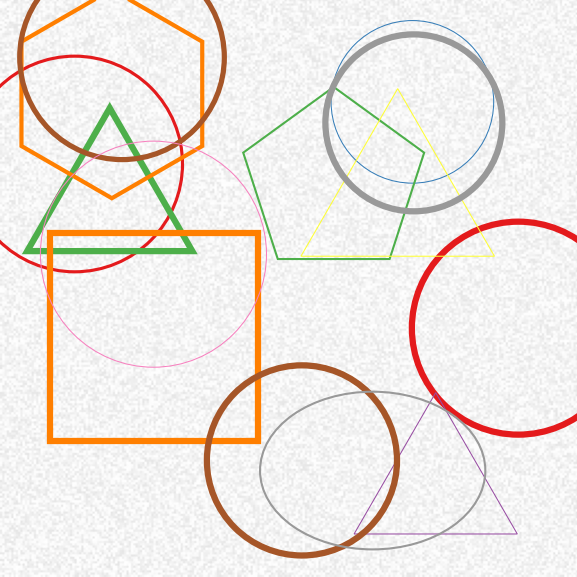[{"shape": "circle", "thickness": 1.5, "radius": 0.93, "center": [0.129, 0.715]}, {"shape": "circle", "thickness": 3, "radius": 0.92, "center": [0.898, 0.431]}, {"shape": "circle", "thickness": 0.5, "radius": 0.7, "center": [0.714, 0.823]}, {"shape": "pentagon", "thickness": 1, "radius": 0.82, "center": [0.578, 0.684]}, {"shape": "triangle", "thickness": 3, "radius": 0.83, "center": [0.19, 0.647]}, {"shape": "triangle", "thickness": 0.5, "radius": 0.82, "center": [0.754, 0.156]}, {"shape": "hexagon", "thickness": 2, "radius": 0.9, "center": [0.194, 0.837]}, {"shape": "square", "thickness": 3, "radius": 0.9, "center": [0.267, 0.416]}, {"shape": "triangle", "thickness": 0.5, "radius": 0.97, "center": [0.689, 0.652]}, {"shape": "circle", "thickness": 3, "radius": 0.82, "center": [0.523, 0.202]}, {"shape": "circle", "thickness": 2.5, "radius": 0.89, "center": [0.211, 0.9]}, {"shape": "circle", "thickness": 0.5, "radius": 0.98, "center": [0.266, 0.559]}, {"shape": "oval", "thickness": 1, "radius": 0.98, "center": [0.645, 0.184]}, {"shape": "circle", "thickness": 3, "radius": 0.77, "center": [0.717, 0.786]}]